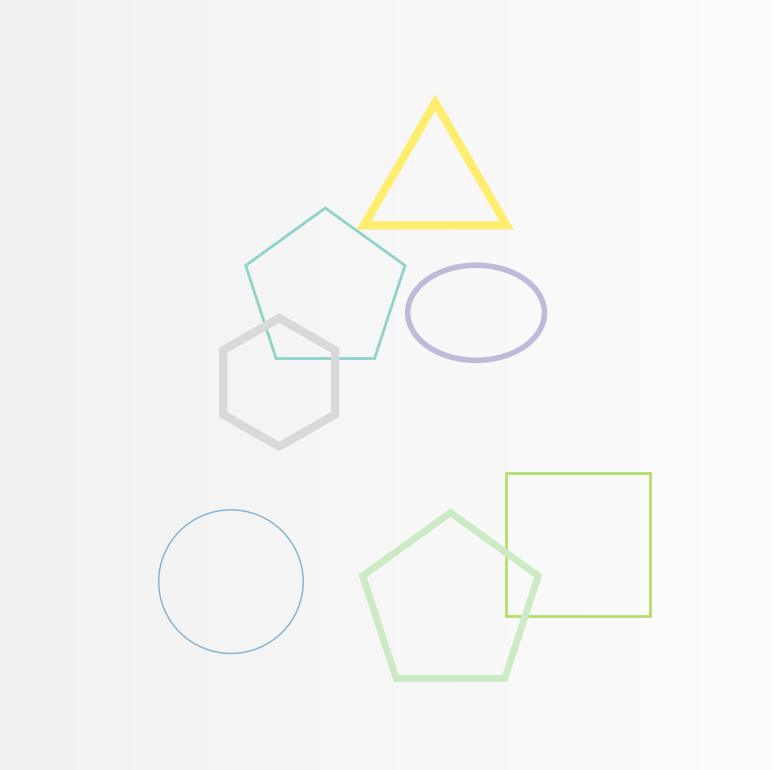[{"shape": "pentagon", "thickness": 1, "radius": 0.54, "center": [0.42, 0.622]}, {"shape": "oval", "thickness": 2, "radius": 0.44, "center": [0.614, 0.594]}, {"shape": "circle", "thickness": 0.5, "radius": 0.47, "center": [0.298, 0.245]}, {"shape": "square", "thickness": 1, "radius": 0.46, "center": [0.745, 0.292]}, {"shape": "hexagon", "thickness": 3, "radius": 0.42, "center": [0.36, 0.503]}, {"shape": "pentagon", "thickness": 2.5, "radius": 0.6, "center": [0.581, 0.215]}, {"shape": "triangle", "thickness": 3, "radius": 0.53, "center": [0.562, 0.761]}]